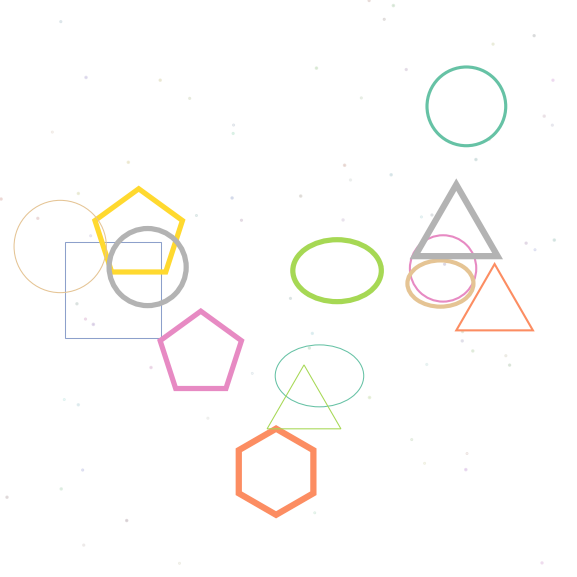[{"shape": "oval", "thickness": 0.5, "radius": 0.38, "center": [0.553, 0.348]}, {"shape": "circle", "thickness": 1.5, "radius": 0.34, "center": [0.808, 0.815]}, {"shape": "triangle", "thickness": 1, "radius": 0.38, "center": [0.856, 0.465]}, {"shape": "hexagon", "thickness": 3, "radius": 0.37, "center": [0.478, 0.182]}, {"shape": "square", "thickness": 0.5, "radius": 0.42, "center": [0.196, 0.497]}, {"shape": "pentagon", "thickness": 2.5, "radius": 0.37, "center": [0.348, 0.386]}, {"shape": "circle", "thickness": 1, "radius": 0.29, "center": [0.767, 0.534]}, {"shape": "oval", "thickness": 2.5, "radius": 0.38, "center": [0.584, 0.53]}, {"shape": "triangle", "thickness": 0.5, "radius": 0.37, "center": [0.526, 0.293]}, {"shape": "pentagon", "thickness": 2.5, "radius": 0.4, "center": [0.24, 0.593]}, {"shape": "circle", "thickness": 0.5, "radius": 0.4, "center": [0.104, 0.572]}, {"shape": "oval", "thickness": 2, "radius": 0.29, "center": [0.763, 0.508]}, {"shape": "triangle", "thickness": 3, "radius": 0.41, "center": [0.79, 0.597]}, {"shape": "circle", "thickness": 2.5, "radius": 0.33, "center": [0.256, 0.537]}]